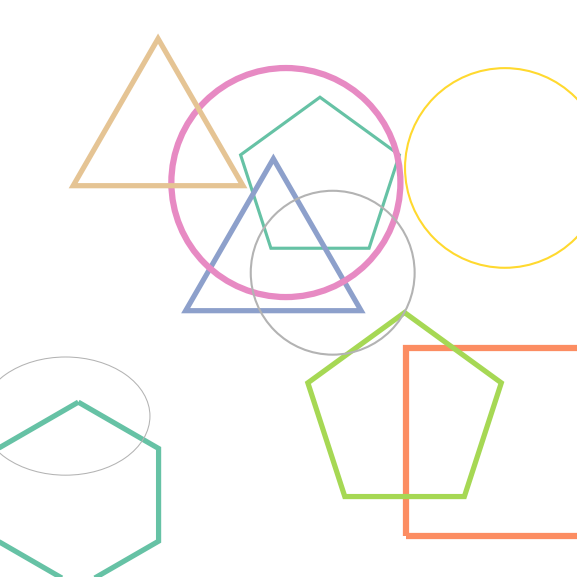[{"shape": "pentagon", "thickness": 1.5, "radius": 0.72, "center": [0.554, 0.686]}, {"shape": "hexagon", "thickness": 2.5, "radius": 0.8, "center": [0.136, 0.142]}, {"shape": "square", "thickness": 3, "radius": 0.82, "center": [0.867, 0.234]}, {"shape": "triangle", "thickness": 2.5, "radius": 0.88, "center": [0.473, 0.549]}, {"shape": "circle", "thickness": 3, "radius": 0.99, "center": [0.495, 0.683]}, {"shape": "pentagon", "thickness": 2.5, "radius": 0.88, "center": [0.701, 0.282]}, {"shape": "circle", "thickness": 1, "radius": 0.86, "center": [0.874, 0.708]}, {"shape": "triangle", "thickness": 2.5, "radius": 0.85, "center": [0.274, 0.762]}, {"shape": "oval", "thickness": 0.5, "radius": 0.73, "center": [0.113, 0.279]}, {"shape": "circle", "thickness": 1, "radius": 0.71, "center": [0.576, 0.527]}]